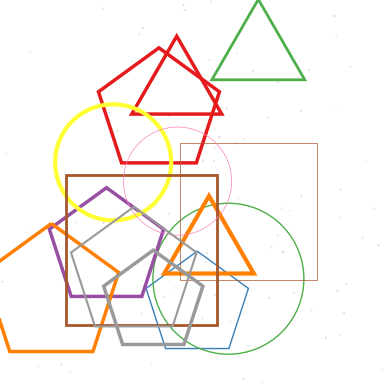[{"shape": "pentagon", "thickness": 2.5, "radius": 0.83, "center": [0.413, 0.711]}, {"shape": "triangle", "thickness": 2.5, "radius": 0.67, "center": [0.459, 0.771]}, {"shape": "pentagon", "thickness": 1, "radius": 0.7, "center": [0.512, 0.208]}, {"shape": "circle", "thickness": 1, "radius": 0.98, "center": [0.593, 0.276]}, {"shape": "triangle", "thickness": 2, "radius": 0.7, "center": [0.671, 0.862]}, {"shape": "pentagon", "thickness": 2.5, "radius": 0.78, "center": [0.277, 0.356]}, {"shape": "pentagon", "thickness": 2.5, "radius": 0.92, "center": [0.133, 0.236]}, {"shape": "triangle", "thickness": 3, "radius": 0.67, "center": [0.543, 0.357]}, {"shape": "circle", "thickness": 3, "radius": 0.75, "center": [0.294, 0.578]}, {"shape": "square", "thickness": 2, "radius": 0.98, "center": [0.367, 0.35]}, {"shape": "square", "thickness": 0.5, "radius": 0.89, "center": [0.646, 0.45]}, {"shape": "circle", "thickness": 0.5, "radius": 0.7, "center": [0.461, 0.529]}, {"shape": "pentagon", "thickness": 2.5, "radius": 0.68, "center": [0.398, 0.215]}, {"shape": "pentagon", "thickness": 1.5, "radius": 0.86, "center": [0.348, 0.291]}]